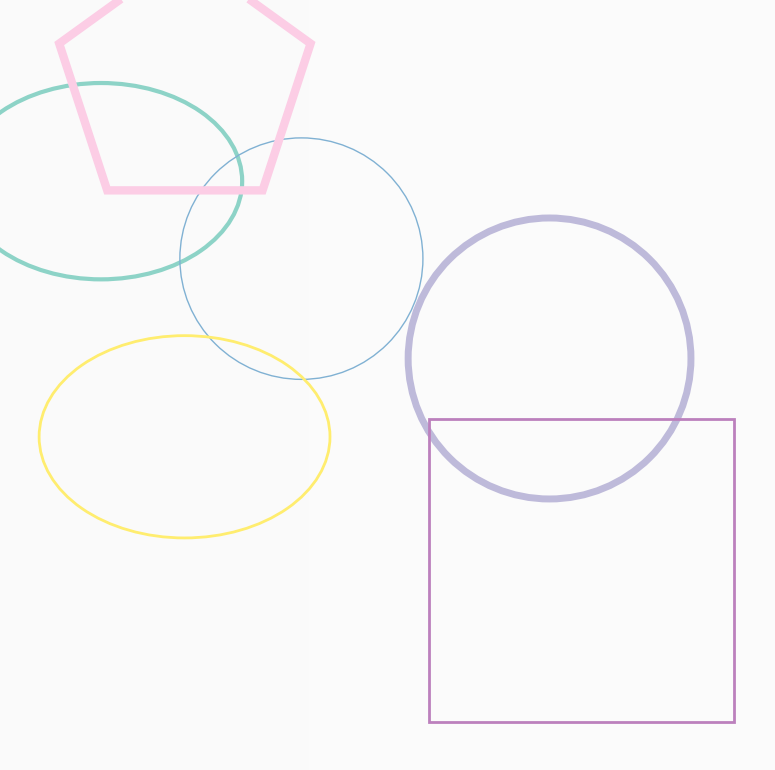[{"shape": "oval", "thickness": 1.5, "radius": 0.91, "center": [0.13, 0.765]}, {"shape": "circle", "thickness": 2.5, "radius": 0.91, "center": [0.709, 0.534]}, {"shape": "circle", "thickness": 0.5, "radius": 0.78, "center": [0.389, 0.664]}, {"shape": "pentagon", "thickness": 3, "radius": 0.85, "center": [0.239, 0.891]}, {"shape": "square", "thickness": 1, "radius": 0.98, "center": [0.75, 0.259]}, {"shape": "oval", "thickness": 1, "radius": 0.94, "center": [0.238, 0.433]}]